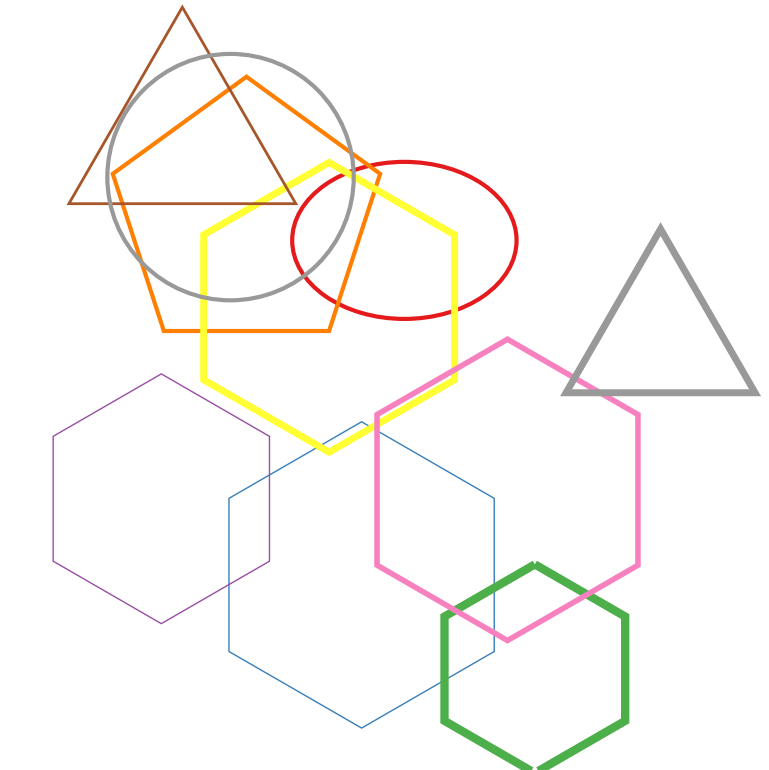[{"shape": "oval", "thickness": 1.5, "radius": 0.73, "center": [0.525, 0.688]}, {"shape": "hexagon", "thickness": 0.5, "radius": 0.99, "center": [0.47, 0.253]}, {"shape": "hexagon", "thickness": 3, "radius": 0.68, "center": [0.695, 0.132]}, {"shape": "hexagon", "thickness": 0.5, "radius": 0.81, "center": [0.209, 0.352]}, {"shape": "pentagon", "thickness": 1.5, "radius": 0.91, "center": [0.32, 0.718]}, {"shape": "hexagon", "thickness": 2.5, "radius": 0.94, "center": [0.427, 0.601]}, {"shape": "triangle", "thickness": 1, "radius": 0.85, "center": [0.237, 0.821]}, {"shape": "hexagon", "thickness": 2, "radius": 0.98, "center": [0.659, 0.364]}, {"shape": "triangle", "thickness": 2.5, "radius": 0.71, "center": [0.858, 0.561]}, {"shape": "circle", "thickness": 1.5, "radius": 0.8, "center": [0.299, 0.77]}]